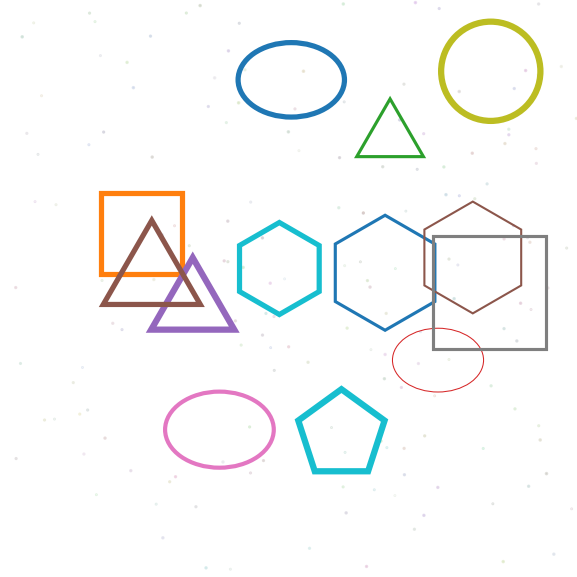[{"shape": "hexagon", "thickness": 1.5, "radius": 0.5, "center": [0.667, 0.527]}, {"shape": "oval", "thickness": 2.5, "radius": 0.46, "center": [0.504, 0.861]}, {"shape": "square", "thickness": 2.5, "radius": 0.35, "center": [0.245, 0.594]}, {"shape": "triangle", "thickness": 1.5, "radius": 0.33, "center": [0.675, 0.761]}, {"shape": "oval", "thickness": 0.5, "radius": 0.39, "center": [0.758, 0.376]}, {"shape": "triangle", "thickness": 3, "radius": 0.42, "center": [0.334, 0.47]}, {"shape": "triangle", "thickness": 2.5, "radius": 0.48, "center": [0.263, 0.52]}, {"shape": "hexagon", "thickness": 1, "radius": 0.48, "center": [0.819, 0.553]}, {"shape": "oval", "thickness": 2, "radius": 0.47, "center": [0.38, 0.255]}, {"shape": "square", "thickness": 1.5, "radius": 0.49, "center": [0.848, 0.493]}, {"shape": "circle", "thickness": 3, "radius": 0.43, "center": [0.85, 0.876]}, {"shape": "hexagon", "thickness": 2.5, "radius": 0.4, "center": [0.484, 0.534]}, {"shape": "pentagon", "thickness": 3, "radius": 0.39, "center": [0.591, 0.247]}]